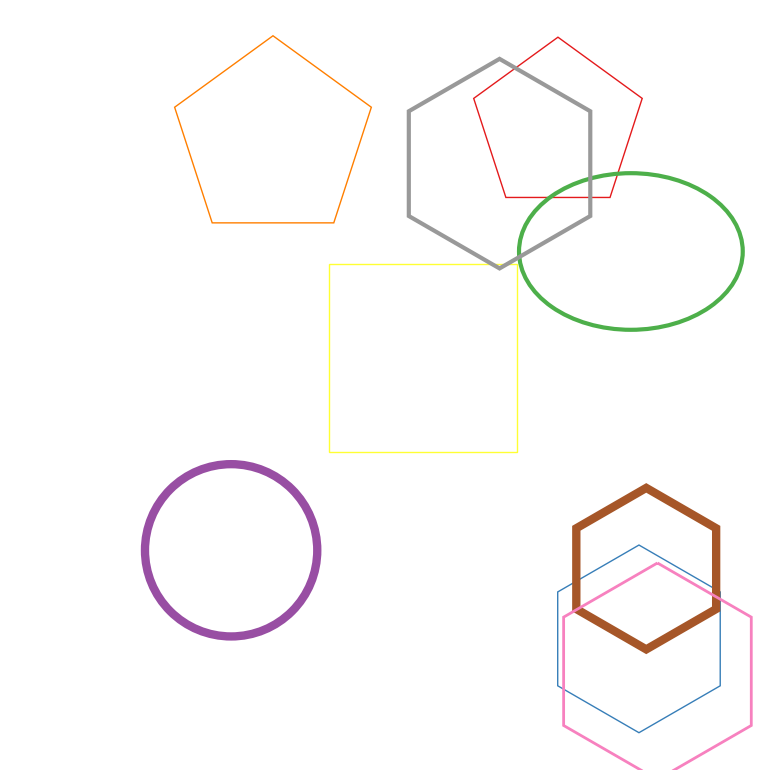[{"shape": "pentagon", "thickness": 0.5, "radius": 0.58, "center": [0.725, 0.837]}, {"shape": "hexagon", "thickness": 0.5, "radius": 0.61, "center": [0.83, 0.17]}, {"shape": "oval", "thickness": 1.5, "radius": 0.73, "center": [0.819, 0.673]}, {"shape": "circle", "thickness": 3, "radius": 0.56, "center": [0.3, 0.285]}, {"shape": "pentagon", "thickness": 0.5, "radius": 0.67, "center": [0.355, 0.819]}, {"shape": "square", "thickness": 0.5, "radius": 0.61, "center": [0.549, 0.535]}, {"shape": "hexagon", "thickness": 3, "radius": 0.52, "center": [0.839, 0.262]}, {"shape": "hexagon", "thickness": 1, "radius": 0.7, "center": [0.854, 0.128]}, {"shape": "hexagon", "thickness": 1.5, "radius": 0.68, "center": [0.649, 0.787]}]